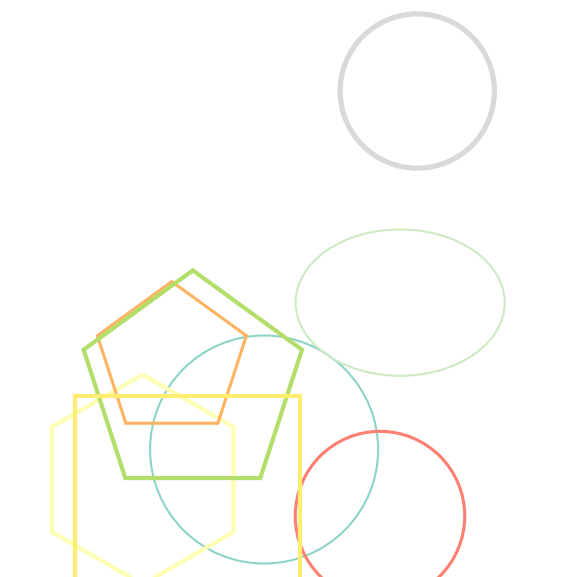[{"shape": "circle", "thickness": 1, "radius": 0.99, "center": [0.457, 0.221]}, {"shape": "hexagon", "thickness": 2, "radius": 0.91, "center": [0.247, 0.169]}, {"shape": "circle", "thickness": 1.5, "radius": 0.73, "center": [0.658, 0.105]}, {"shape": "pentagon", "thickness": 1.5, "radius": 0.68, "center": [0.298, 0.376]}, {"shape": "pentagon", "thickness": 2, "radius": 0.99, "center": [0.334, 0.332]}, {"shape": "circle", "thickness": 2.5, "radius": 0.67, "center": [0.723, 0.842]}, {"shape": "oval", "thickness": 1, "radius": 0.91, "center": [0.693, 0.475]}, {"shape": "square", "thickness": 2, "radius": 0.98, "center": [0.325, 0.118]}]